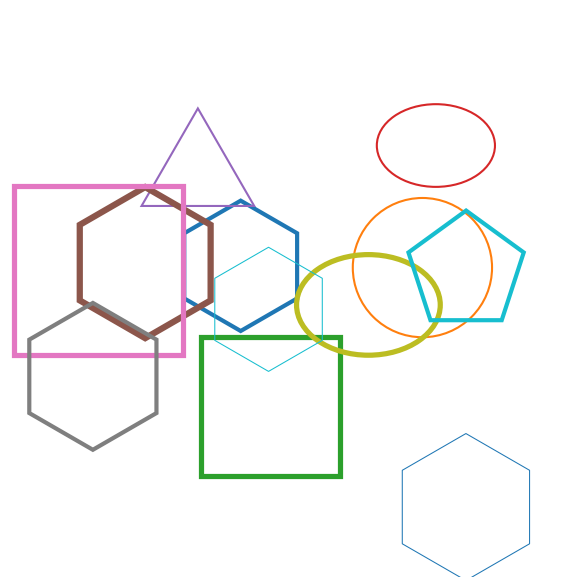[{"shape": "hexagon", "thickness": 2, "radius": 0.56, "center": [0.417, 0.539]}, {"shape": "hexagon", "thickness": 0.5, "radius": 0.64, "center": [0.807, 0.121]}, {"shape": "circle", "thickness": 1, "radius": 0.6, "center": [0.731, 0.536]}, {"shape": "square", "thickness": 2.5, "radius": 0.6, "center": [0.468, 0.296]}, {"shape": "oval", "thickness": 1, "radius": 0.51, "center": [0.755, 0.747]}, {"shape": "triangle", "thickness": 1, "radius": 0.56, "center": [0.343, 0.699]}, {"shape": "hexagon", "thickness": 3, "radius": 0.65, "center": [0.251, 0.544]}, {"shape": "square", "thickness": 2.5, "radius": 0.73, "center": [0.171, 0.531]}, {"shape": "hexagon", "thickness": 2, "radius": 0.64, "center": [0.161, 0.347]}, {"shape": "oval", "thickness": 2.5, "radius": 0.62, "center": [0.638, 0.471]}, {"shape": "hexagon", "thickness": 0.5, "radius": 0.54, "center": [0.465, 0.464]}, {"shape": "pentagon", "thickness": 2, "radius": 0.52, "center": [0.807, 0.53]}]